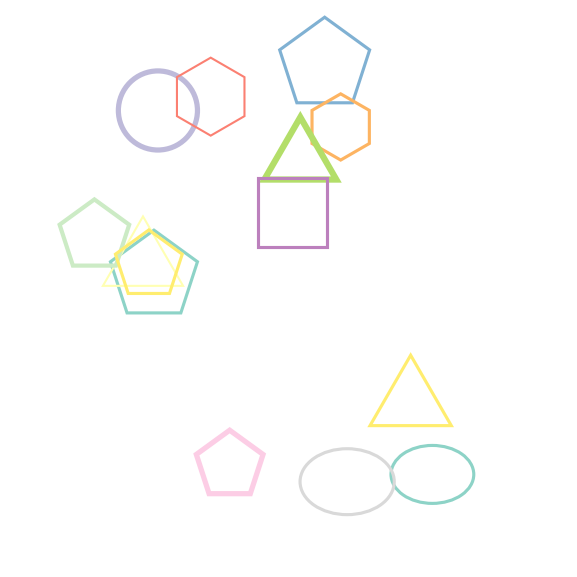[{"shape": "pentagon", "thickness": 1.5, "radius": 0.4, "center": [0.267, 0.521]}, {"shape": "oval", "thickness": 1.5, "radius": 0.36, "center": [0.749, 0.178]}, {"shape": "triangle", "thickness": 1, "radius": 0.4, "center": [0.248, 0.544]}, {"shape": "circle", "thickness": 2.5, "radius": 0.34, "center": [0.273, 0.808]}, {"shape": "hexagon", "thickness": 1, "radius": 0.34, "center": [0.365, 0.832]}, {"shape": "pentagon", "thickness": 1.5, "radius": 0.41, "center": [0.562, 0.887]}, {"shape": "hexagon", "thickness": 1.5, "radius": 0.29, "center": [0.59, 0.779]}, {"shape": "triangle", "thickness": 3, "radius": 0.36, "center": [0.52, 0.724]}, {"shape": "pentagon", "thickness": 2.5, "radius": 0.3, "center": [0.398, 0.193]}, {"shape": "oval", "thickness": 1.5, "radius": 0.41, "center": [0.601, 0.165]}, {"shape": "square", "thickness": 1.5, "radius": 0.3, "center": [0.507, 0.631]}, {"shape": "pentagon", "thickness": 2, "radius": 0.32, "center": [0.163, 0.59]}, {"shape": "triangle", "thickness": 1.5, "radius": 0.41, "center": [0.711, 0.303]}, {"shape": "pentagon", "thickness": 1.5, "radius": 0.3, "center": [0.258, 0.54]}]